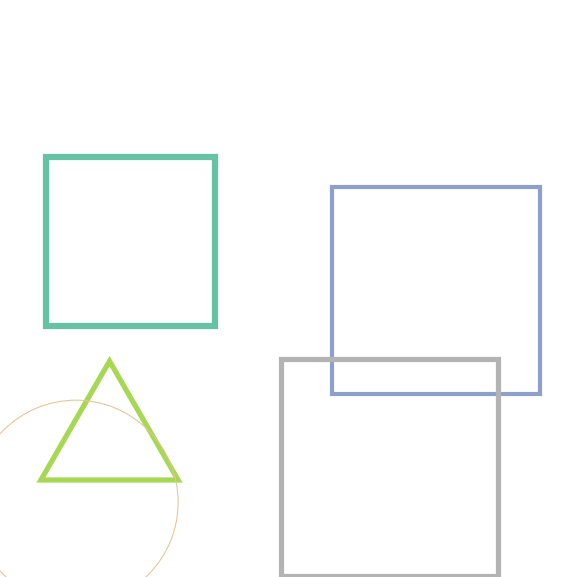[{"shape": "square", "thickness": 3, "radius": 0.73, "center": [0.226, 0.581]}, {"shape": "square", "thickness": 2, "radius": 0.9, "center": [0.755, 0.496]}, {"shape": "triangle", "thickness": 2.5, "radius": 0.69, "center": [0.19, 0.237]}, {"shape": "circle", "thickness": 0.5, "radius": 0.89, "center": [0.131, 0.129]}, {"shape": "square", "thickness": 2.5, "radius": 0.94, "center": [0.674, 0.19]}]